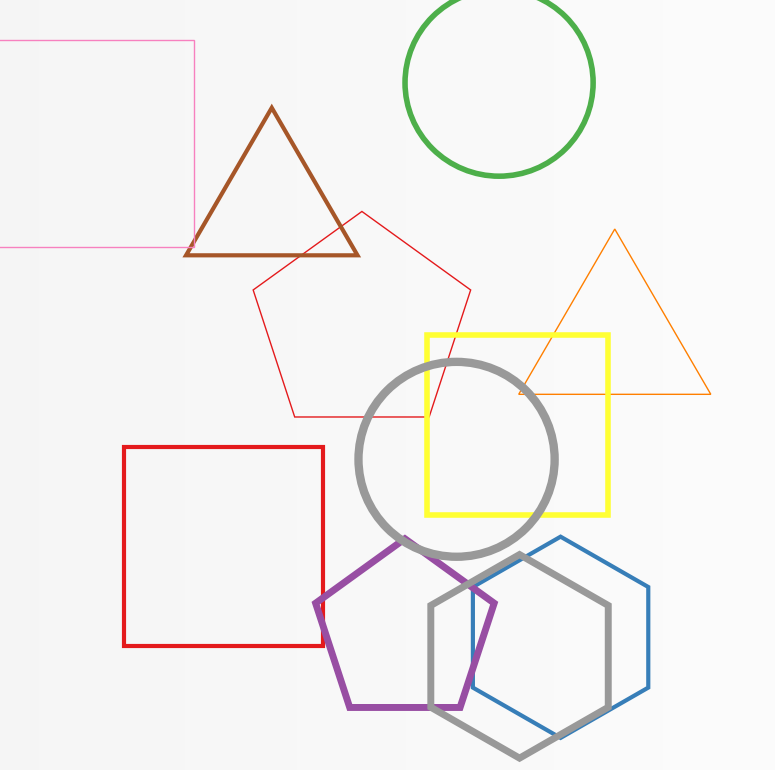[{"shape": "square", "thickness": 1.5, "radius": 0.64, "center": [0.288, 0.29]}, {"shape": "pentagon", "thickness": 0.5, "radius": 0.74, "center": [0.467, 0.578]}, {"shape": "hexagon", "thickness": 1.5, "radius": 0.65, "center": [0.723, 0.172]}, {"shape": "circle", "thickness": 2, "radius": 0.61, "center": [0.644, 0.893]}, {"shape": "pentagon", "thickness": 2.5, "radius": 0.61, "center": [0.522, 0.179]}, {"shape": "triangle", "thickness": 0.5, "radius": 0.72, "center": [0.793, 0.559]}, {"shape": "square", "thickness": 2, "radius": 0.58, "center": [0.668, 0.448]}, {"shape": "triangle", "thickness": 1.5, "radius": 0.64, "center": [0.351, 0.732]}, {"shape": "square", "thickness": 0.5, "radius": 0.67, "center": [0.116, 0.813]}, {"shape": "circle", "thickness": 3, "radius": 0.63, "center": [0.589, 0.403]}, {"shape": "hexagon", "thickness": 2.5, "radius": 0.66, "center": [0.67, 0.148]}]